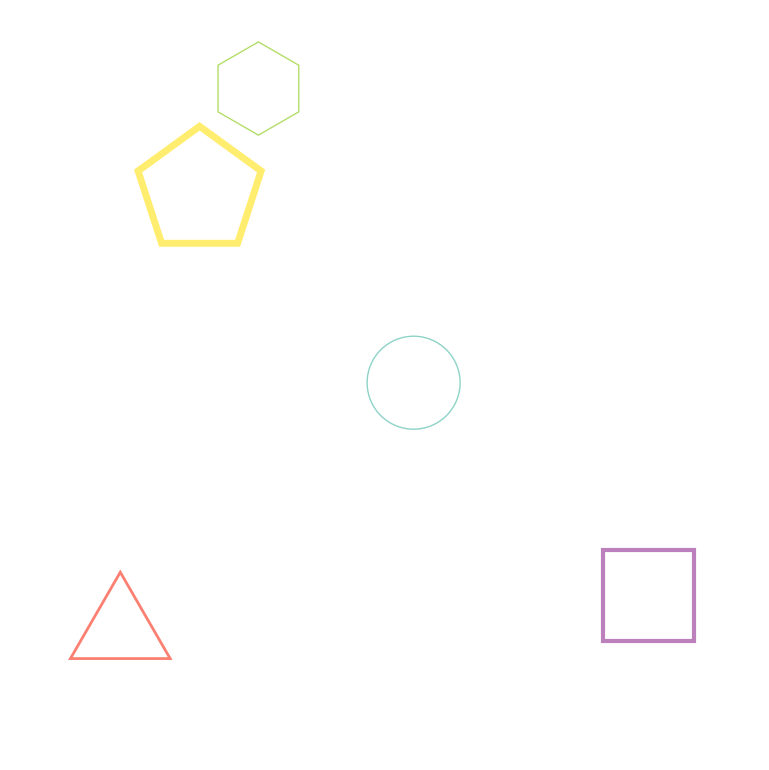[{"shape": "circle", "thickness": 0.5, "radius": 0.3, "center": [0.537, 0.503]}, {"shape": "triangle", "thickness": 1, "radius": 0.37, "center": [0.156, 0.182]}, {"shape": "hexagon", "thickness": 0.5, "radius": 0.3, "center": [0.336, 0.885]}, {"shape": "square", "thickness": 1.5, "radius": 0.3, "center": [0.842, 0.226]}, {"shape": "pentagon", "thickness": 2.5, "radius": 0.42, "center": [0.259, 0.752]}]